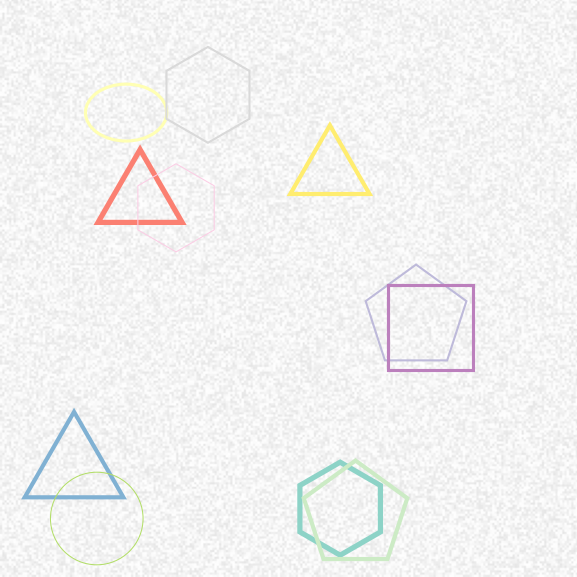[{"shape": "hexagon", "thickness": 2.5, "radius": 0.4, "center": [0.589, 0.118]}, {"shape": "oval", "thickness": 1.5, "radius": 0.35, "center": [0.218, 0.804]}, {"shape": "pentagon", "thickness": 1, "radius": 0.46, "center": [0.72, 0.449]}, {"shape": "triangle", "thickness": 2.5, "radius": 0.42, "center": [0.243, 0.656]}, {"shape": "triangle", "thickness": 2, "radius": 0.49, "center": [0.128, 0.187]}, {"shape": "circle", "thickness": 0.5, "radius": 0.4, "center": [0.168, 0.101]}, {"shape": "hexagon", "thickness": 0.5, "radius": 0.38, "center": [0.305, 0.639]}, {"shape": "hexagon", "thickness": 1, "radius": 0.41, "center": [0.36, 0.835]}, {"shape": "square", "thickness": 1.5, "radius": 0.37, "center": [0.746, 0.432]}, {"shape": "pentagon", "thickness": 2, "radius": 0.47, "center": [0.616, 0.107]}, {"shape": "triangle", "thickness": 2, "radius": 0.4, "center": [0.571, 0.703]}]